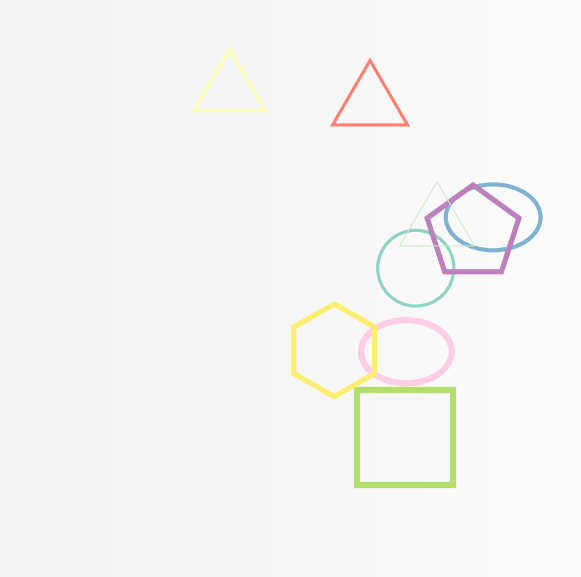[{"shape": "circle", "thickness": 1.5, "radius": 0.33, "center": [0.715, 0.535]}, {"shape": "triangle", "thickness": 1.5, "radius": 0.36, "center": [0.395, 0.843]}, {"shape": "triangle", "thickness": 1.5, "radius": 0.37, "center": [0.637, 0.82]}, {"shape": "oval", "thickness": 2, "radius": 0.41, "center": [0.849, 0.623]}, {"shape": "square", "thickness": 3, "radius": 0.41, "center": [0.696, 0.241]}, {"shape": "oval", "thickness": 3, "radius": 0.39, "center": [0.699, 0.39]}, {"shape": "pentagon", "thickness": 2.5, "radius": 0.42, "center": [0.814, 0.596]}, {"shape": "triangle", "thickness": 0.5, "radius": 0.37, "center": [0.752, 0.61]}, {"shape": "hexagon", "thickness": 2.5, "radius": 0.4, "center": [0.575, 0.393]}]